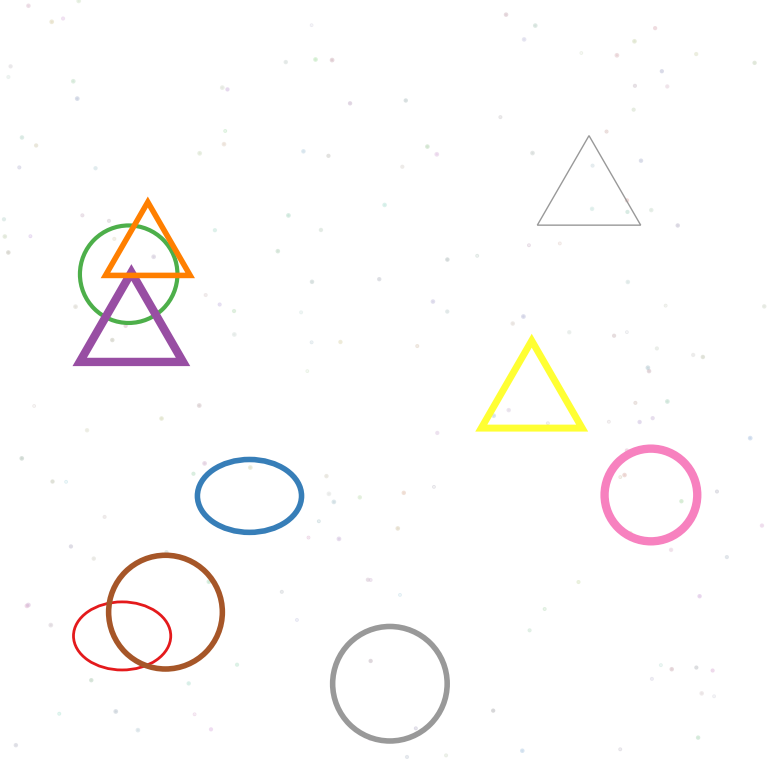[{"shape": "oval", "thickness": 1, "radius": 0.32, "center": [0.159, 0.174]}, {"shape": "oval", "thickness": 2, "radius": 0.34, "center": [0.324, 0.356]}, {"shape": "circle", "thickness": 1.5, "radius": 0.32, "center": [0.167, 0.644]}, {"shape": "triangle", "thickness": 3, "radius": 0.39, "center": [0.171, 0.569]}, {"shape": "triangle", "thickness": 2, "radius": 0.32, "center": [0.192, 0.674]}, {"shape": "triangle", "thickness": 2.5, "radius": 0.38, "center": [0.691, 0.482]}, {"shape": "circle", "thickness": 2, "radius": 0.37, "center": [0.215, 0.205]}, {"shape": "circle", "thickness": 3, "radius": 0.3, "center": [0.845, 0.357]}, {"shape": "triangle", "thickness": 0.5, "radius": 0.39, "center": [0.765, 0.746]}, {"shape": "circle", "thickness": 2, "radius": 0.37, "center": [0.506, 0.112]}]